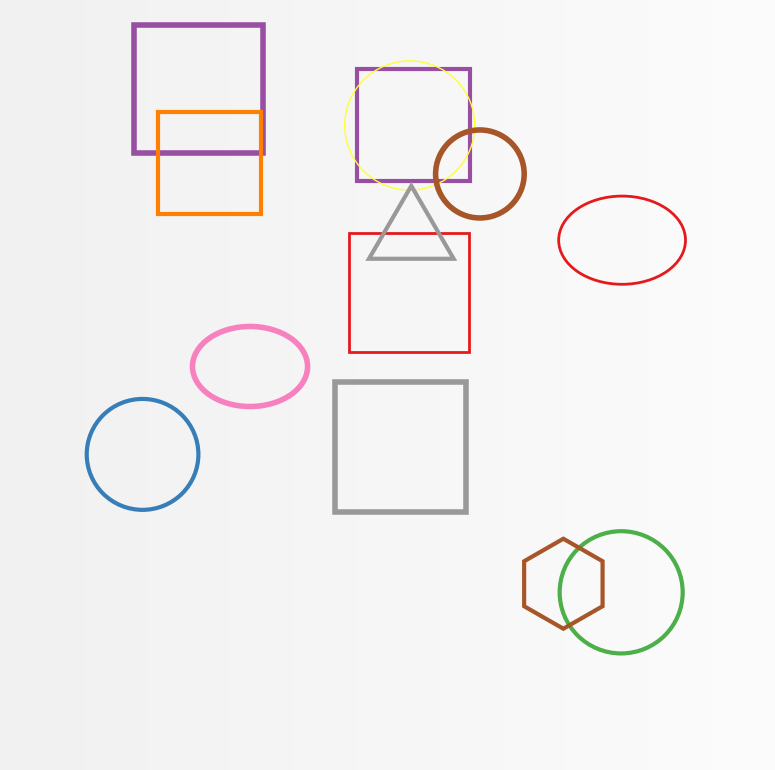[{"shape": "oval", "thickness": 1, "radius": 0.41, "center": [0.803, 0.688]}, {"shape": "square", "thickness": 1, "radius": 0.39, "center": [0.528, 0.62]}, {"shape": "circle", "thickness": 1.5, "radius": 0.36, "center": [0.184, 0.41]}, {"shape": "circle", "thickness": 1.5, "radius": 0.4, "center": [0.802, 0.231]}, {"shape": "square", "thickness": 1.5, "radius": 0.36, "center": [0.533, 0.838]}, {"shape": "square", "thickness": 2, "radius": 0.42, "center": [0.256, 0.885]}, {"shape": "square", "thickness": 1.5, "radius": 0.33, "center": [0.27, 0.789]}, {"shape": "circle", "thickness": 0.5, "radius": 0.42, "center": [0.529, 0.837]}, {"shape": "hexagon", "thickness": 1.5, "radius": 0.29, "center": [0.727, 0.242]}, {"shape": "circle", "thickness": 2, "radius": 0.29, "center": [0.619, 0.774]}, {"shape": "oval", "thickness": 2, "radius": 0.37, "center": [0.323, 0.524]}, {"shape": "square", "thickness": 2, "radius": 0.42, "center": [0.517, 0.419]}, {"shape": "triangle", "thickness": 1.5, "radius": 0.32, "center": [0.531, 0.695]}]